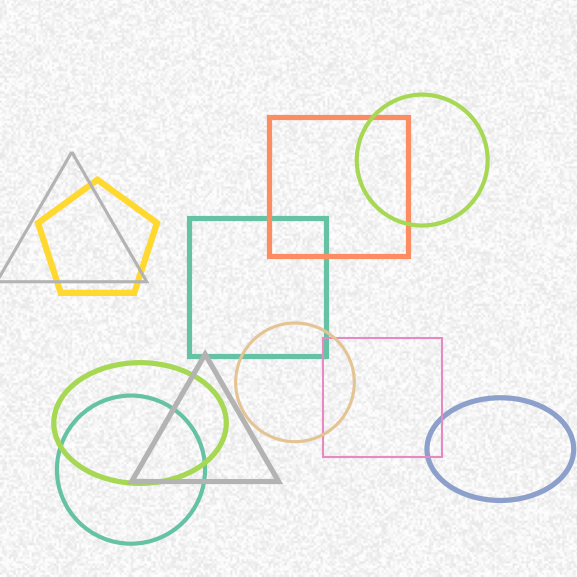[{"shape": "circle", "thickness": 2, "radius": 0.64, "center": [0.227, 0.186]}, {"shape": "square", "thickness": 2.5, "radius": 0.6, "center": [0.446, 0.503]}, {"shape": "square", "thickness": 2.5, "radius": 0.6, "center": [0.586, 0.676]}, {"shape": "oval", "thickness": 2.5, "radius": 0.64, "center": [0.866, 0.221]}, {"shape": "square", "thickness": 1, "radius": 0.52, "center": [0.663, 0.311]}, {"shape": "circle", "thickness": 2, "radius": 0.57, "center": [0.731, 0.722]}, {"shape": "oval", "thickness": 2.5, "radius": 0.75, "center": [0.243, 0.267]}, {"shape": "pentagon", "thickness": 3, "radius": 0.54, "center": [0.169, 0.58]}, {"shape": "circle", "thickness": 1.5, "radius": 0.51, "center": [0.511, 0.337]}, {"shape": "triangle", "thickness": 1.5, "radius": 0.75, "center": [0.124, 0.586]}, {"shape": "triangle", "thickness": 2.5, "radius": 0.73, "center": [0.355, 0.239]}]